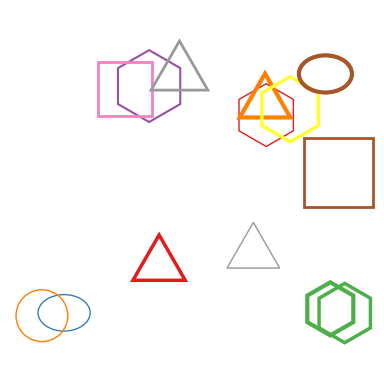[{"shape": "hexagon", "thickness": 1, "radius": 0.41, "center": [0.691, 0.701]}, {"shape": "triangle", "thickness": 2.5, "radius": 0.39, "center": [0.413, 0.311]}, {"shape": "oval", "thickness": 1, "radius": 0.34, "center": [0.167, 0.187]}, {"shape": "hexagon", "thickness": 2.5, "radius": 0.38, "center": [0.895, 0.187]}, {"shape": "hexagon", "thickness": 3, "radius": 0.34, "center": [0.858, 0.198]}, {"shape": "hexagon", "thickness": 1.5, "radius": 0.47, "center": [0.387, 0.776]}, {"shape": "circle", "thickness": 1, "radius": 0.34, "center": [0.109, 0.18]}, {"shape": "triangle", "thickness": 3, "radius": 0.38, "center": [0.688, 0.733]}, {"shape": "hexagon", "thickness": 2.5, "radius": 0.42, "center": [0.754, 0.716]}, {"shape": "square", "thickness": 2, "radius": 0.45, "center": [0.88, 0.552]}, {"shape": "oval", "thickness": 3, "radius": 0.34, "center": [0.845, 0.808]}, {"shape": "square", "thickness": 2, "radius": 0.35, "center": [0.324, 0.768]}, {"shape": "triangle", "thickness": 2, "radius": 0.43, "center": [0.466, 0.808]}, {"shape": "triangle", "thickness": 1, "radius": 0.4, "center": [0.658, 0.343]}]